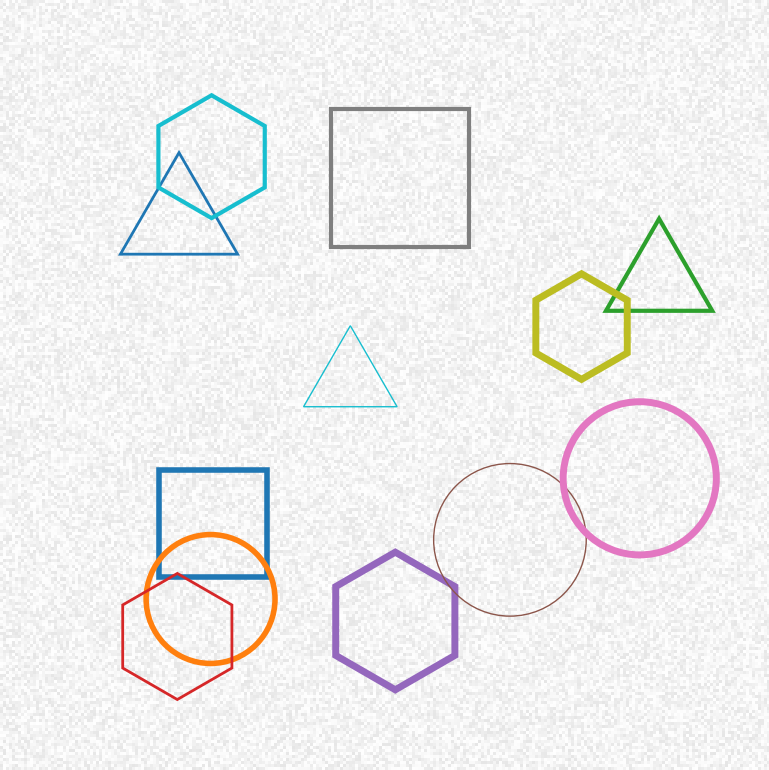[{"shape": "square", "thickness": 2, "radius": 0.35, "center": [0.277, 0.32]}, {"shape": "triangle", "thickness": 1, "radius": 0.44, "center": [0.232, 0.714]}, {"shape": "circle", "thickness": 2, "radius": 0.42, "center": [0.273, 0.222]}, {"shape": "triangle", "thickness": 1.5, "radius": 0.4, "center": [0.856, 0.636]}, {"shape": "hexagon", "thickness": 1, "radius": 0.41, "center": [0.23, 0.173]}, {"shape": "hexagon", "thickness": 2.5, "radius": 0.45, "center": [0.513, 0.194]}, {"shape": "circle", "thickness": 0.5, "radius": 0.5, "center": [0.662, 0.299]}, {"shape": "circle", "thickness": 2.5, "radius": 0.5, "center": [0.831, 0.379]}, {"shape": "square", "thickness": 1.5, "radius": 0.45, "center": [0.519, 0.769]}, {"shape": "hexagon", "thickness": 2.5, "radius": 0.34, "center": [0.755, 0.576]}, {"shape": "triangle", "thickness": 0.5, "radius": 0.35, "center": [0.455, 0.507]}, {"shape": "hexagon", "thickness": 1.5, "radius": 0.4, "center": [0.275, 0.796]}]